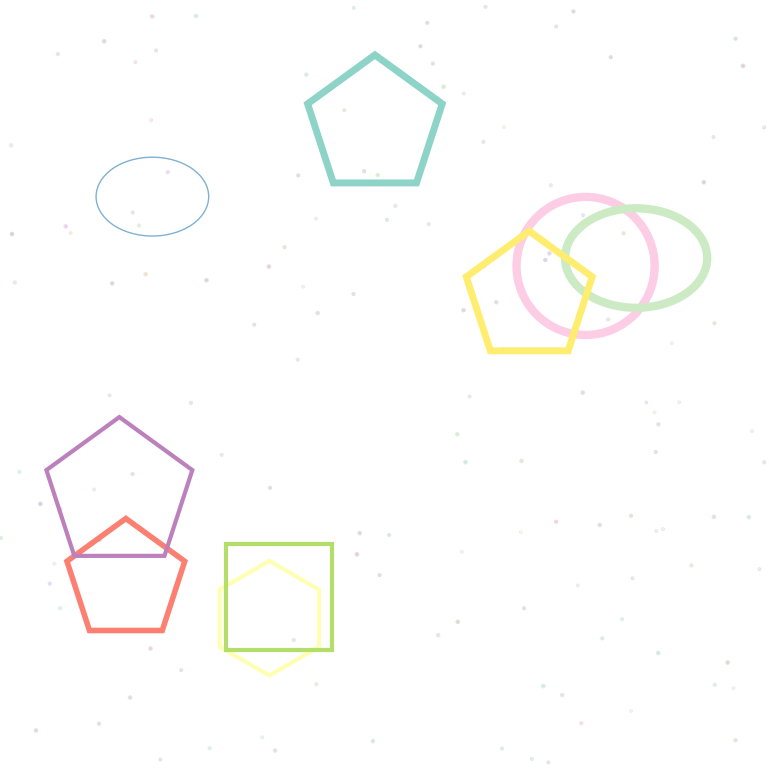[{"shape": "pentagon", "thickness": 2.5, "radius": 0.46, "center": [0.487, 0.837]}, {"shape": "hexagon", "thickness": 1.5, "radius": 0.37, "center": [0.35, 0.197]}, {"shape": "pentagon", "thickness": 2, "radius": 0.4, "center": [0.163, 0.246]}, {"shape": "oval", "thickness": 0.5, "radius": 0.37, "center": [0.198, 0.745]}, {"shape": "square", "thickness": 1.5, "radius": 0.34, "center": [0.362, 0.224]}, {"shape": "circle", "thickness": 3, "radius": 0.45, "center": [0.761, 0.655]}, {"shape": "pentagon", "thickness": 1.5, "radius": 0.5, "center": [0.155, 0.359]}, {"shape": "oval", "thickness": 3, "radius": 0.46, "center": [0.826, 0.665]}, {"shape": "pentagon", "thickness": 2.5, "radius": 0.43, "center": [0.687, 0.614]}]